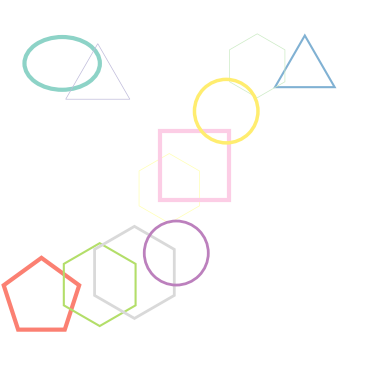[{"shape": "oval", "thickness": 3, "radius": 0.49, "center": [0.161, 0.835]}, {"shape": "hexagon", "thickness": 0.5, "radius": 0.45, "center": [0.44, 0.511]}, {"shape": "triangle", "thickness": 0.5, "radius": 0.48, "center": [0.254, 0.79]}, {"shape": "pentagon", "thickness": 3, "radius": 0.52, "center": [0.108, 0.227]}, {"shape": "triangle", "thickness": 1.5, "radius": 0.45, "center": [0.792, 0.818]}, {"shape": "hexagon", "thickness": 1.5, "radius": 0.54, "center": [0.259, 0.261]}, {"shape": "square", "thickness": 3, "radius": 0.45, "center": [0.505, 0.57]}, {"shape": "hexagon", "thickness": 2, "radius": 0.6, "center": [0.349, 0.292]}, {"shape": "circle", "thickness": 2, "radius": 0.42, "center": [0.458, 0.343]}, {"shape": "hexagon", "thickness": 0.5, "radius": 0.42, "center": [0.668, 0.829]}, {"shape": "circle", "thickness": 2.5, "radius": 0.41, "center": [0.588, 0.711]}]